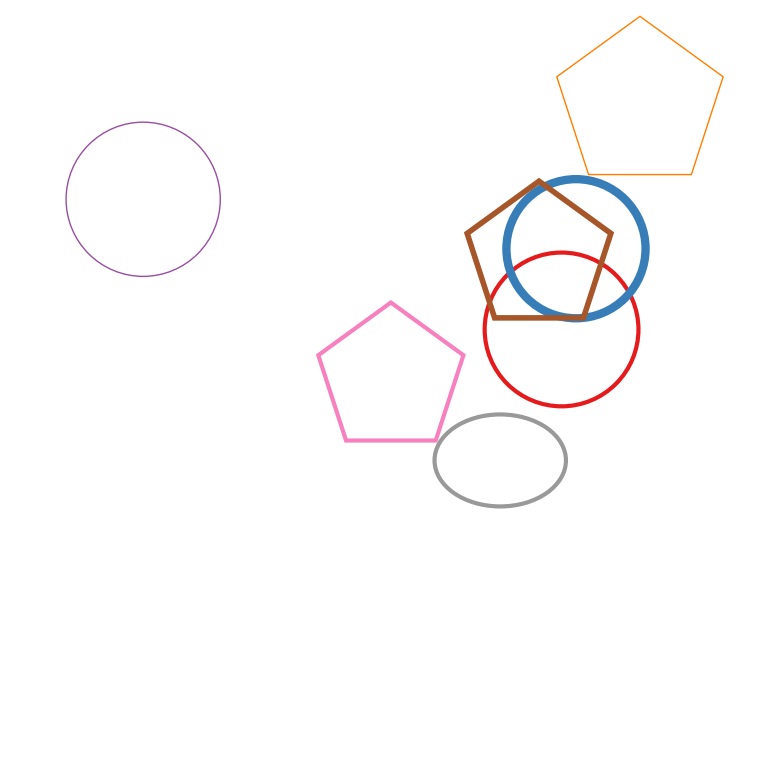[{"shape": "circle", "thickness": 1.5, "radius": 0.5, "center": [0.729, 0.572]}, {"shape": "circle", "thickness": 3, "radius": 0.45, "center": [0.748, 0.677]}, {"shape": "circle", "thickness": 0.5, "radius": 0.5, "center": [0.186, 0.741]}, {"shape": "pentagon", "thickness": 0.5, "radius": 0.57, "center": [0.831, 0.865]}, {"shape": "pentagon", "thickness": 2, "radius": 0.49, "center": [0.7, 0.667]}, {"shape": "pentagon", "thickness": 1.5, "radius": 0.5, "center": [0.508, 0.508]}, {"shape": "oval", "thickness": 1.5, "radius": 0.43, "center": [0.65, 0.402]}]